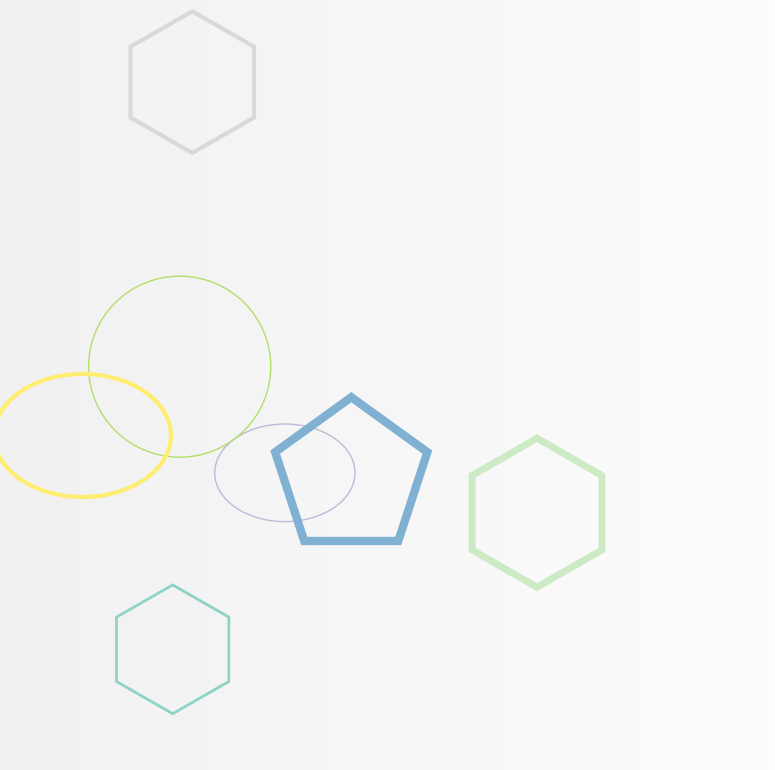[{"shape": "hexagon", "thickness": 1, "radius": 0.42, "center": [0.223, 0.157]}, {"shape": "oval", "thickness": 0.5, "radius": 0.45, "center": [0.368, 0.386]}, {"shape": "pentagon", "thickness": 3, "radius": 0.52, "center": [0.453, 0.381]}, {"shape": "circle", "thickness": 0.5, "radius": 0.59, "center": [0.232, 0.524]}, {"shape": "hexagon", "thickness": 1.5, "radius": 0.46, "center": [0.248, 0.893]}, {"shape": "hexagon", "thickness": 2.5, "radius": 0.48, "center": [0.693, 0.334]}, {"shape": "oval", "thickness": 1.5, "radius": 0.57, "center": [0.106, 0.434]}]